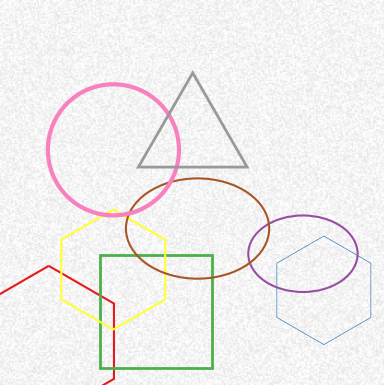[{"shape": "hexagon", "thickness": 1.5, "radius": 0.98, "center": [0.127, 0.114]}, {"shape": "hexagon", "thickness": 0.5, "radius": 0.7, "center": [0.841, 0.246]}, {"shape": "square", "thickness": 2, "radius": 0.73, "center": [0.405, 0.191]}, {"shape": "oval", "thickness": 1.5, "radius": 0.71, "center": [0.787, 0.341]}, {"shape": "hexagon", "thickness": 1.5, "radius": 0.78, "center": [0.294, 0.3]}, {"shape": "oval", "thickness": 1.5, "radius": 0.93, "center": [0.513, 0.406]}, {"shape": "circle", "thickness": 3, "radius": 0.85, "center": [0.295, 0.611]}, {"shape": "triangle", "thickness": 2, "radius": 0.82, "center": [0.501, 0.648]}]